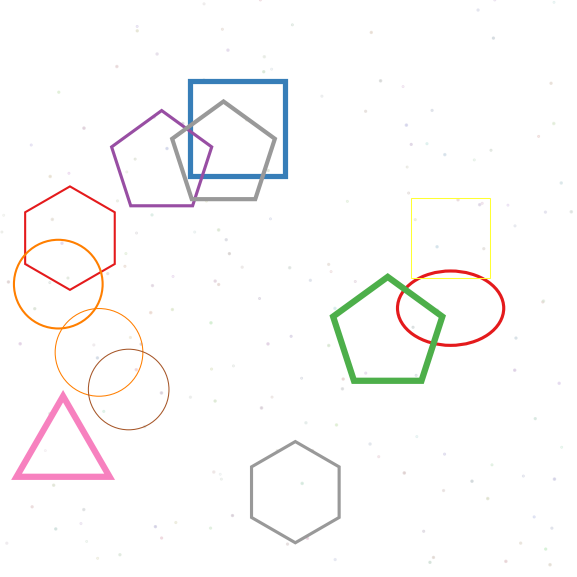[{"shape": "oval", "thickness": 1.5, "radius": 0.46, "center": [0.78, 0.465]}, {"shape": "hexagon", "thickness": 1, "radius": 0.45, "center": [0.121, 0.587]}, {"shape": "square", "thickness": 2.5, "radius": 0.41, "center": [0.412, 0.776]}, {"shape": "pentagon", "thickness": 3, "radius": 0.5, "center": [0.671, 0.42]}, {"shape": "pentagon", "thickness": 1.5, "radius": 0.46, "center": [0.28, 0.717]}, {"shape": "circle", "thickness": 0.5, "radius": 0.38, "center": [0.171, 0.389]}, {"shape": "circle", "thickness": 1, "radius": 0.38, "center": [0.101, 0.507]}, {"shape": "square", "thickness": 0.5, "radius": 0.34, "center": [0.78, 0.587]}, {"shape": "circle", "thickness": 0.5, "radius": 0.35, "center": [0.223, 0.325]}, {"shape": "triangle", "thickness": 3, "radius": 0.47, "center": [0.109, 0.22]}, {"shape": "hexagon", "thickness": 1.5, "radius": 0.44, "center": [0.511, 0.147]}, {"shape": "pentagon", "thickness": 2, "radius": 0.47, "center": [0.387, 0.73]}]